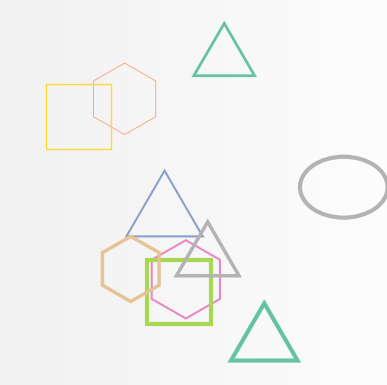[{"shape": "triangle", "thickness": 2, "radius": 0.45, "center": [0.579, 0.849]}, {"shape": "triangle", "thickness": 3, "radius": 0.5, "center": [0.682, 0.113]}, {"shape": "hexagon", "thickness": 0.5, "radius": 0.46, "center": [0.322, 0.743]}, {"shape": "triangle", "thickness": 1.5, "radius": 0.57, "center": [0.425, 0.443]}, {"shape": "hexagon", "thickness": 1.5, "radius": 0.51, "center": [0.48, 0.274]}, {"shape": "square", "thickness": 3, "radius": 0.41, "center": [0.463, 0.241]}, {"shape": "square", "thickness": 1, "radius": 0.42, "center": [0.202, 0.697]}, {"shape": "hexagon", "thickness": 2.5, "radius": 0.42, "center": [0.337, 0.301]}, {"shape": "oval", "thickness": 3, "radius": 0.57, "center": [0.887, 0.514]}, {"shape": "triangle", "thickness": 2.5, "radius": 0.47, "center": [0.536, 0.33]}]